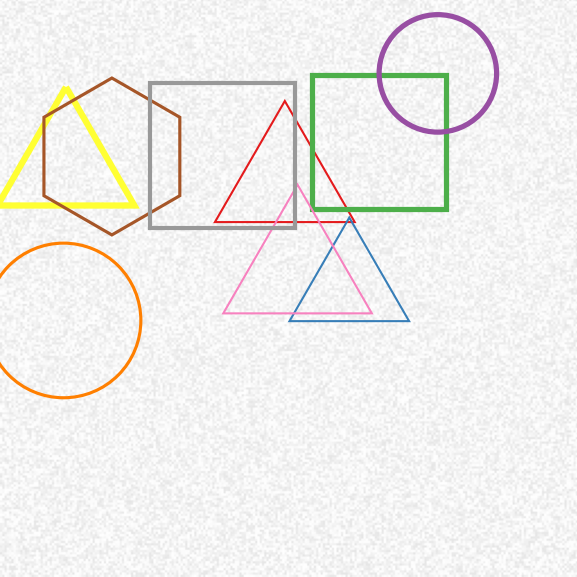[{"shape": "triangle", "thickness": 1, "radius": 0.7, "center": [0.493, 0.684]}, {"shape": "triangle", "thickness": 1, "radius": 0.6, "center": [0.605, 0.503]}, {"shape": "square", "thickness": 2.5, "radius": 0.58, "center": [0.657, 0.752]}, {"shape": "circle", "thickness": 2.5, "radius": 0.51, "center": [0.758, 0.872]}, {"shape": "circle", "thickness": 1.5, "radius": 0.67, "center": [0.11, 0.444]}, {"shape": "triangle", "thickness": 3, "radius": 0.68, "center": [0.114, 0.712]}, {"shape": "hexagon", "thickness": 1.5, "radius": 0.68, "center": [0.194, 0.728]}, {"shape": "triangle", "thickness": 1, "radius": 0.74, "center": [0.515, 0.531]}, {"shape": "square", "thickness": 2, "radius": 0.63, "center": [0.385, 0.73]}]